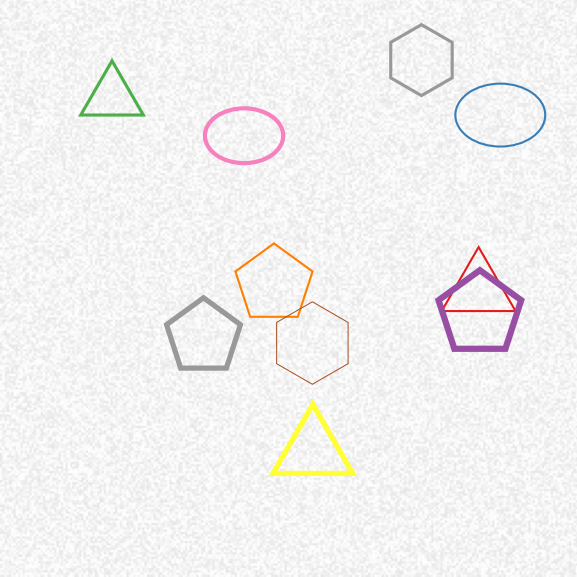[{"shape": "triangle", "thickness": 1, "radius": 0.37, "center": [0.829, 0.497]}, {"shape": "oval", "thickness": 1, "radius": 0.39, "center": [0.866, 0.8]}, {"shape": "triangle", "thickness": 1.5, "radius": 0.31, "center": [0.194, 0.831]}, {"shape": "pentagon", "thickness": 3, "radius": 0.38, "center": [0.831, 0.456]}, {"shape": "pentagon", "thickness": 1, "radius": 0.35, "center": [0.474, 0.507]}, {"shape": "triangle", "thickness": 2.5, "radius": 0.4, "center": [0.542, 0.219]}, {"shape": "hexagon", "thickness": 0.5, "radius": 0.36, "center": [0.541, 0.405]}, {"shape": "oval", "thickness": 2, "radius": 0.34, "center": [0.423, 0.764]}, {"shape": "pentagon", "thickness": 2.5, "radius": 0.34, "center": [0.352, 0.416]}, {"shape": "hexagon", "thickness": 1.5, "radius": 0.31, "center": [0.73, 0.895]}]